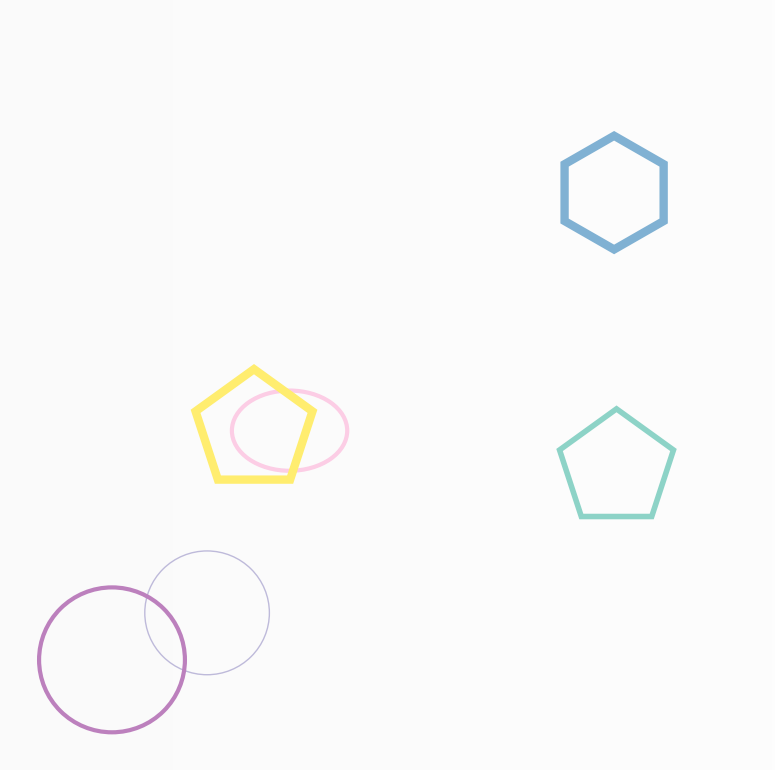[{"shape": "pentagon", "thickness": 2, "radius": 0.39, "center": [0.796, 0.392]}, {"shape": "circle", "thickness": 0.5, "radius": 0.4, "center": [0.267, 0.204]}, {"shape": "hexagon", "thickness": 3, "radius": 0.37, "center": [0.792, 0.75]}, {"shape": "oval", "thickness": 1.5, "radius": 0.37, "center": [0.374, 0.441]}, {"shape": "circle", "thickness": 1.5, "radius": 0.47, "center": [0.145, 0.143]}, {"shape": "pentagon", "thickness": 3, "radius": 0.4, "center": [0.328, 0.441]}]